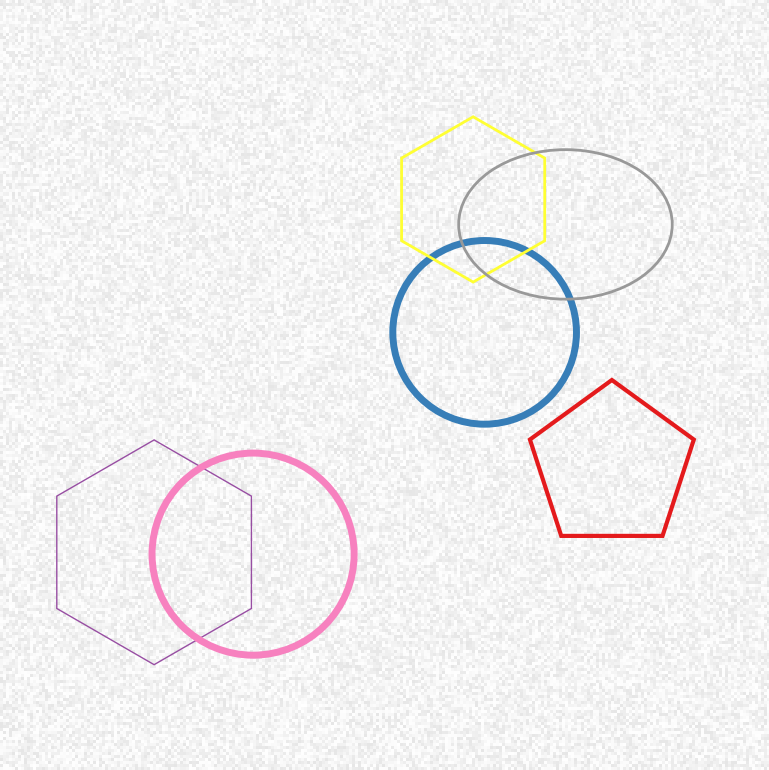[{"shape": "pentagon", "thickness": 1.5, "radius": 0.56, "center": [0.795, 0.395]}, {"shape": "circle", "thickness": 2.5, "radius": 0.6, "center": [0.629, 0.568]}, {"shape": "hexagon", "thickness": 0.5, "radius": 0.73, "center": [0.2, 0.283]}, {"shape": "hexagon", "thickness": 1, "radius": 0.54, "center": [0.614, 0.741]}, {"shape": "circle", "thickness": 2.5, "radius": 0.66, "center": [0.329, 0.28]}, {"shape": "oval", "thickness": 1, "radius": 0.69, "center": [0.734, 0.709]}]